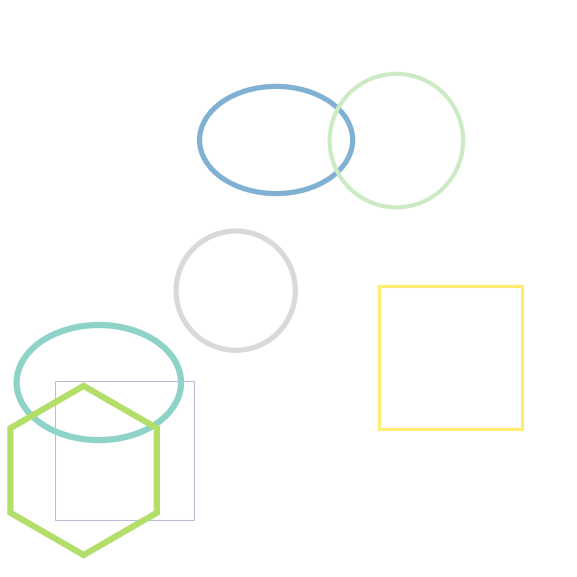[{"shape": "oval", "thickness": 3, "radius": 0.71, "center": [0.171, 0.337]}, {"shape": "square", "thickness": 0.5, "radius": 0.6, "center": [0.216, 0.22]}, {"shape": "oval", "thickness": 2.5, "radius": 0.66, "center": [0.478, 0.757]}, {"shape": "hexagon", "thickness": 3, "radius": 0.73, "center": [0.145, 0.184]}, {"shape": "circle", "thickness": 2.5, "radius": 0.52, "center": [0.408, 0.496]}, {"shape": "circle", "thickness": 2, "radius": 0.58, "center": [0.686, 0.756]}, {"shape": "square", "thickness": 1.5, "radius": 0.62, "center": [0.779, 0.38]}]